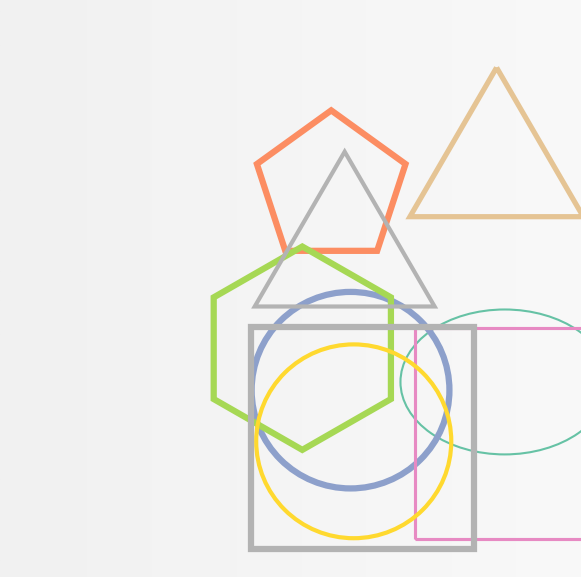[{"shape": "oval", "thickness": 1, "radius": 0.9, "center": [0.868, 0.338]}, {"shape": "pentagon", "thickness": 3, "radius": 0.67, "center": [0.57, 0.674]}, {"shape": "circle", "thickness": 3, "radius": 0.85, "center": [0.603, 0.324]}, {"shape": "square", "thickness": 1.5, "radius": 0.91, "center": [0.897, 0.248]}, {"shape": "hexagon", "thickness": 3, "radius": 0.88, "center": [0.52, 0.396]}, {"shape": "circle", "thickness": 2, "radius": 0.84, "center": [0.609, 0.235]}, {"shape": "triangle", "thickness": 2.5, "radius": 0.86, "center": [0.854, 0.71]}, {"shape": "triangle", "thickness": 2, "radius": 0.89, "center": [0.593, 0.558]}, {"shape": "square", "thickness": 3, "radius": 0.96, "center": [0.624, 0.241]}]